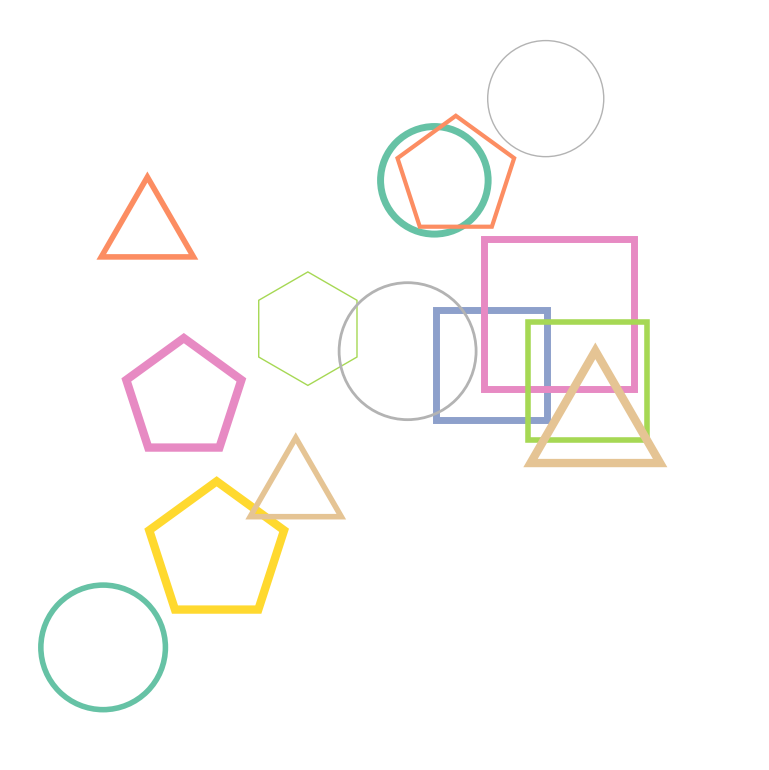[{"shape": "circle", "thickness": 2, "radius": 0.4, "center": [0.134, 0.159]}, {"shape": "circle", "thickness": 2.5, "radius": 0.35, "center": [0.564, 0.766]}, {"shape": "pentagon", "thickness": 1.5, "radius": 0.4, "center": [0.592, 0.77]}, {"shape": "triangle", "thickness": 2, "radius": 0.35, "center": [0.191, 0.701]}, {"shape": "square", "thickness": 2.5, "radius": 0.36, "center": [0.638, 0.526]}, {"shape": "pentagon", "thickness": 3, "radius": 0.39, "center": [0.239, 0.482]}, {"shape": "square", "thickness": 2.5, "radius": 0.49, "center": [0.726, 0.592]}, {"shape": "square", "thickness": 2, "radius": 0.38, "center": [0.763, 0.505]}, {"shape": "hexagon", "thickness": 0.5, "radius": 0.37, "center": [0.4, 0.573]}, {"shape": "pentagon", "thickness": 3, "radius": 0.46, "center": [0.281, 0.283]}, {"shape": "triangle", "thickness": 2, "radius": 0.34, "center": [0.384, 0.363]}, {"shape": "triangle", "thickness": 3, "radius": 0.49, "center": [0.773, 0.447]}, {"shape": "circle", "thickness": 1, "radius": 0.44, "center": [0.529, 0.544]}, {"shape": "circle", "thickness": 0.5, "radius": 0.38, "center": [0.709, 0.872]}]